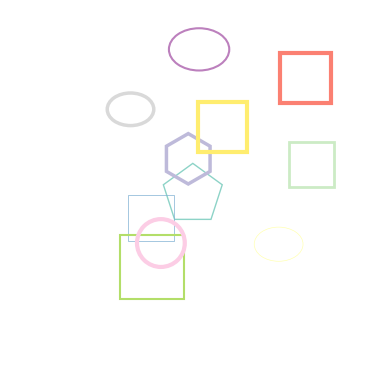[{"shape": "pentagon", "thickness": 1, "radius": 0.4, "center": [0.501, 0.495]}, {"shape": "oval", "thickness": 0.5, "radius": 0.32, "center": [0.724, 0.366]}, {"shape": "hexagon", "thickness": 2.5, "radius": 0.33, "center": [0.489, 0.588]}, {"shape": "square", "thickness": 3, "radius": 0.33, "center": [0.794, 0.798]}, {"shape": "square", "thickness": 0.5, "radius": 0.3, "center": [0.392, 0.434]}, {"shape": "square", "thickness": 1.5, "radius": 0.41, "center": [0.394, 0.307]}, {"shape": "circle", "thickness": 3, "radius": 0.31, "center": [0.418, 0.369]}, {"shape": "oval", "thickness": 2.5, "radius": 0.3, "center": [0.339, 0.716]}, {"shape": "oval", "thickness": 1.5, "radius": 0.39, "center": [0.517, 0.872]}, {"shape": "square", "thickness": 2, "radius": 0.29, "center": [0.809, 0.572]}, {"shape": "square", "thickness": 3, "radius": 0.32, "center": [0.578, 0.669]}]